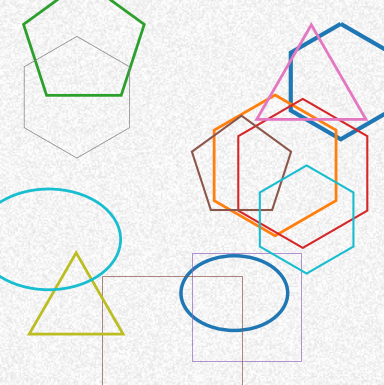[{"shape": "oval", "thickness": 2.5, "radius": 0.69, "center": [0.609, 0.239]}, {"shape": "hexagon", "thickness": 3, "radius": 0.75, "center": [0.885, 0.788]}, {"shape": "hexagon", "thickness": 2, "radius": 0.91, "center": [0.715, 0.57]}, {"shape": "pentagon", "thickness": 2, "radius": 0.82, "center": [0.218, 0.886]}, {"shape": "hexagon", "thickness": 1.5, "radius": 0.97, "center": [0.786, 0.55]}, {"shape": "square", "thickness": 0.5, "radius": 0.7, "center": [0.64, 0.203]}, {"shape": "pentagon", "thickness": 1.5, "radius": 0.68, "center": [0.627, 0.564]}, {"shape": "square", "thickness": 0.5, "radius": 0.91, "center": [0.447, 0.101]}, {"shape": "triangle", "thickness": 2, "radius": 0.82, "center": [0.809, 0.772]}, {"shape": "hexagon", "thickness": 0.5, "radius": 0.79, "center": [0.2, 0.747]}, {"shape": "triangle", "thickness": 2, "radius": 0.7, "center": [0.198, 0.203]}, {"shape": "hexagon", "thickness": 1.5, "radius": 0.7, "center": [0.796, 0.43]}, {"shape": "oval", "thickness": 2, "radius": 0.93, "center": [0.126, 0.378]}]